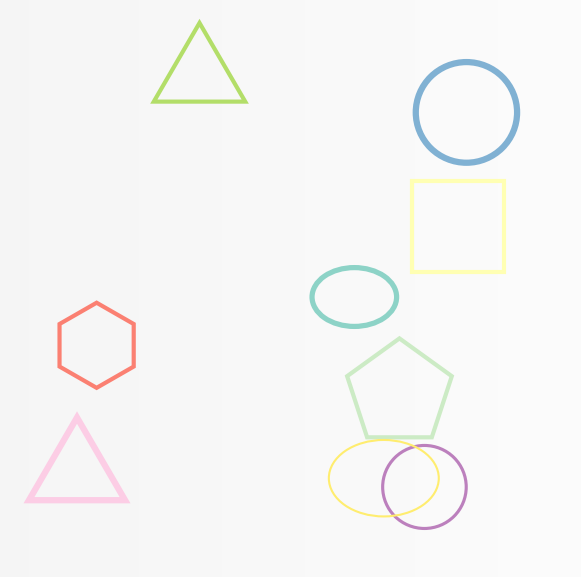[{"shape": "oval", "thickness": 2.5, "radius": 0.36, "center": [0.61, 0.485]}, {"shape": "square", "thickness": 2, "radius": 0.4, "center": [0.787, 0.607]}, {"shape": "hexagon", "thickness": 2, "radius": 0.37, "center": [0.166, 0.401]}, {"shape": "circle", "thickness": 3, "radius": 0.44, "center": [0.802, 0.804]}, {"shape": "triangle", "thickness": 2, "radius": 0.45, "center": [0.343, 0.869]}, {"shape": "triangle", "thickness": 3, "radius": 0.48, "center": [0.133, 0.181]}, {"shape": "circle", "thickness": 1.5, "radius": 0.36, "center": [0.73, 0.156]}, {"shape": "pentagon", "thickness": 2, "radius": 0.47, "center": [0.687, 0.318]}, {"shape": "oval", "thickness": 1, "radius": 0.47, "center": [0.66, 0.171]}]